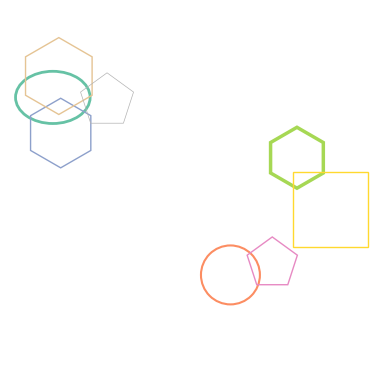[{"shape": "oval", "thickness": 2, "radius": 0.48, "center": [0.137, 0.747]}, {"shape": "circle", "thickness": 1.5, "radius": 0.38, "center": [0.599, 0.286]}, {"shape": "hexagon", "thickness": 1, "radius": 0.45, "center": [0.158, 0.654]}, {"shape": "pentagon", "thickness": 1, "radius": 0.34, "center": [0.707, 0.316]}, {"shape": "hexagon", "thickness": 2.5, "radius": 0.4, "center": [0.771, 0.59]}, {"shape": "square", "thickness": 1, "radius": 0.49, "center": [0.858, 0.457]}, {"shape": "hexagon", "thickness": 1, "radius": 0.5, "center": [0.153, 0.803]}, {"shape": "pentagon", "thickness": 0.5, "radius": 0.36, "center": [0.278, 0.739]}]